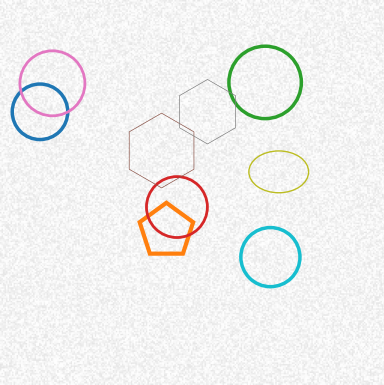[{"shape": "circle", "thickness": 2.5, "radius": 0.36, "center": [0.104, 0.71]}, {"shape": "pentagon", "thickness": 3, "radius": 0.37, "center": [0.432, 0.4]}, {"shape": "circle", "thickness": 2.5, "radius": 0.47, "center": [0.689, 0.786]}, {"shape": "circle", "thickness": 2, "radius": 0.4, "center": [0.46, 0.462]}, {"shape": "hexagon", "thickness": 0.5, "radius": 0.49, "center": [0.42, 0.609]}, {"shape": "circle", "thickness": 2, "radius": 0.42, "center": [0.136, 0.784]}, {"shape": "hexagon", "thickness": 0.5, "radius": 0.42, "center": [0.539, 0.71]}, {"shape": "oval", "thickness": 1, "radius": 0.39, "center": [0.724, 0.554]}, {"shape": "circle", "thickness": 2.5, "radius": 0.38, "center": [0.702, 0.332]}]